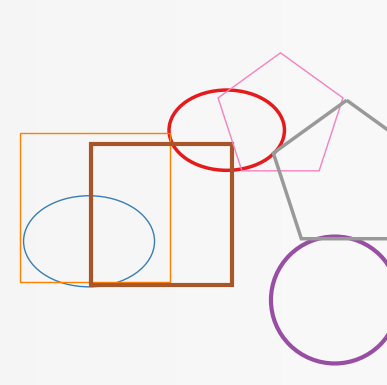[{"shape": "oval", "thickness": 2.5, "radius": 0.74, "center": [0.585, 0.662]}, {"shape": "oval", "thickness": 1, "radius": 0.84, "center": [0.23, 0.373]}, {"shape": "circle", "thickness": 3, "radius": 0.82, "center": [0.864, 0.221]}, {"shape": "square", "thickness": 1, "radius": 0.97, "center": [0.245, 0.461]}, {"shape": "square", "thickness": 3, "radius": 0.91, "center": [0.417, 0.443]}, {"shape": "pentagon", "thickness": 1, "radius": 0.85, "center": [0.724, 0.693]}, {"shape": "pentagon", "thickness": 2.5, "radius": 0.99, "center": [0.895, 0.541]}]